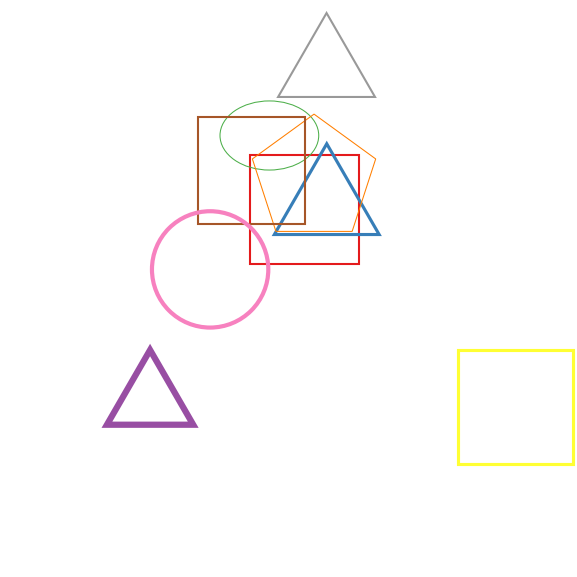[{"shape": "square", "thickness": 1, "radius": 0.47, "center": [0.527, 0.637]}, {"shape": "triangle", "thickness": 1.5, "radius": 0.52, "center": [0.566, 0.645]}, {"shape": "oval", "thickness": 0.5, "radius": 0.43, "center": [0.466, 0.765]}, {"shape": "triangle", "thickness": 3, "radius": 0.43, "center": [0.26, 0.307]}, {"shape": "pentagon", "thickness": 0.5, "radius": 0.56, "center": [0.544, 0.689]}, {"shape": "square", "thickness": 1.5, "radius": 0.5, "center": [0.893, 0.295]}, {"shape": "square", "thickness": 1, "radius": 0.47, "center": [0.435, 0.704]}, {"shape": "circle", "thickness": 2, "radius": 0.5, "center": [0.364, 0.533]}, {"shape": "triangle", "thickness": 1, "radius": 0.48, "center": [0.565, 0.88]}]